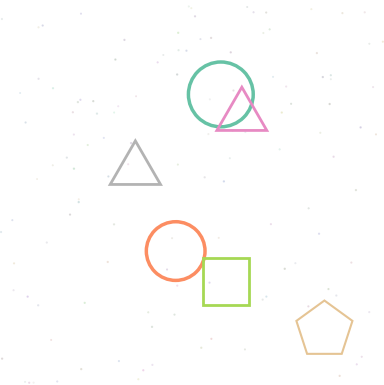[{"shape": "circle", "thickness": 2.5, "radius": 0.42, "center": [0.574, 0.755]}, {"shape": "circle", "thickness": 2.5, "radius": 0.38, "center": [0.456, 0.348]}, {"shape": "triangle", "thickness": 2, "radius": 0.37, "center": [0.628, 0.699]}, {"shape": "square", "thickness": 2, "radius": 0.3, "center": [0.587, 0.269]}, {"shape": "pentagon", "thickness": 1.5, "radius": 0.38, "center": [0.843, 0.143]}, {"shape": "triangle", "thickness": 2, "radius": 0.38, "center": [0.352, 0.559]}]